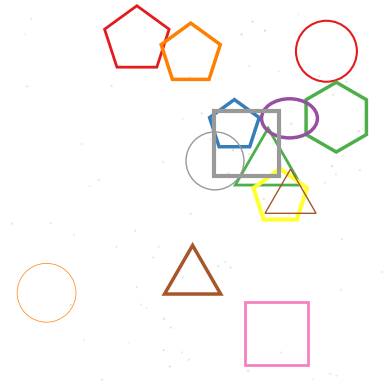[{"shape": "circle", "thickness": 1.5, "radius": 0.4, "center": [0.848, 0.867]}, {"shape": "pentagon", "thickness": 2, "radius": 0.44, "center": [0.355, 0.897]}, {"shape": "pentagon", "thickness": 2.5, "radius": 0.34, "center": [0.609, 0.674]}, {"shape": "triangle", "thickness": 2, "radius": 0.49, "center": [0.696, 0.569]}, {"shape": "hexagon", "thickness": 2.5, "radius": 0.45, "center": [0.873, 0.696]}, {"shape": "oval", "thickness": 2.5, "radius": 0.36, "center": [0.752, 0.693]}, {"shape": "circle", "thickness": 0.5, "radius": 0.38, "center": [0.121, 0.24]}, {"shape": "pentagon", "thickness": 2.5, "radius": 0.4, "center": [0.495, 0.859]}, {"shape": "pentagon", "thickness": 3, "radius": 0.37, "center": [0.728, 0.489]}, {"shape": "triangle", "thickness": 2.5, "radius": 0.42, "center": [0.5, 0.278]}, {"shape": "triangle", "thickness": 1, "radius": 0.38, "center": [0.755, 0.484]}, {"shape": "square", "thickness": 2, "radius": 0.41, "center": [0.719, 0.135]}, {"shape": "square", "thickness": 3, "radius": 0.42, "center": [0.641, 0.626]}, {"shape": "circle", "thickness": 1, "radius": 0.38, "center": [0.558, 0.582]}]